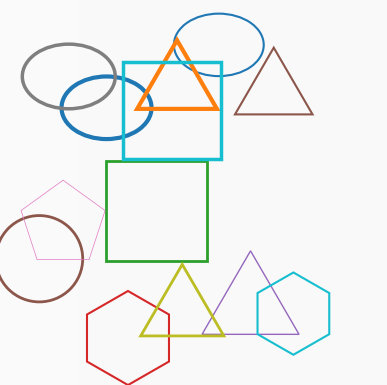[{"shape": "oval", "thickness": 3, "radius": 0.58, "center": [0.275, 0.72]}, {"shape": "oval", "thickness": 1.5, "radius": 0.58, "center": [0.565, 0.883]}, {"shape": "triangle", "thickness": 3, "radius": 0.59, "center": [0.457, 0.777]}, {"shape": "square", "thickness": 2, "radius": 0.65, "center": [0.405, 0.452]}, {"shape": "hexagon", "thickness": 1.5, "radius": 0.61, "center": [0.33, 0.122]}, {"shape": "triangle", "thickness": 1, "radius": 0.72, "center": [0.647, 0.204]}, {"shape": "circle", "thickness": 2, "radius": 0.56, "center": [0.101, 0.328]}, {"shape": "triangle", "thickness": 1.5, "radius": 0.58, "center": [0.706, 0.761]}, {"shape": "pentagon", "thickness": 0.5, "radius": 0.57, "center": [0.163, 0.418]}, {"shape": "oval", "thickness": 2.5, "radius": 0.6, "center": [0.177, 0.801]}, {"shape": "triangle", "thickness": 2, "radius": 0.62, "center": [0.47, 0.189]}, {"shape": "square", "thickness": 2.5, "radius": 0.63, "center": [0.444, 0.712]}, {"shape": "hexagon", "thickness": 1.5, "radius": 0.53, "center": [0.757, 0.185]}]